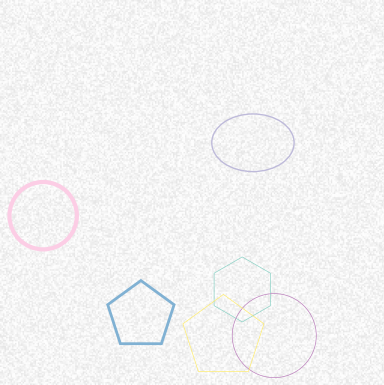[{"shape": "hexagon", "thickness": 0.5, "radius": 0.42, "center": [0.629, 0.248]}, {"shape": "oval", "thickness": 1, "radius": 0.53, "center": [0.657, 0.629]}, {"shape": "pentagon", "thickness": 2, "radius": 0.45, "center": [0.366, 0.181]}, {"shape": "circle", "thickness": 3, "radius": 0.44, "center": [0.112, 0.44]}, {"shape": "circle", "thickness": 0.5, "radius": 0.55, "center": [0.712, 0.128]}, {"shape": "pentagon", "thickness": 0.5, "radius": 0.55, "center": [0.58, 0.125]}]